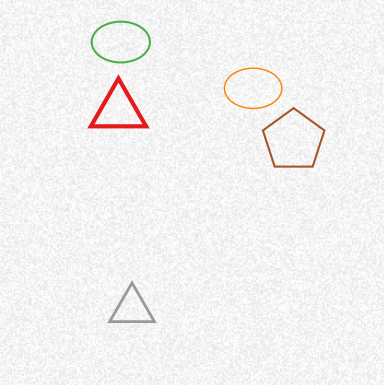[{"shape": "triangle", "thickness": 3, "radius": 0.41, "center": [0.308, 0.713]}, {"shape": "oval", "thickness": 1.5, "radius": 0.38, "center": [0.314, 0.891]}, {"shape": "oval", "thickness": 1, "radius": 0.37, "center": [0.658, 0.771]}, {"shape": "pentagon", "thickness": 1.5, "radius": 0.42, "center": [0.763, 0.635]}, {"shape": "triangle", "thickness": 2, "radius": 0.34, "center": [0.343, 0.198]}]